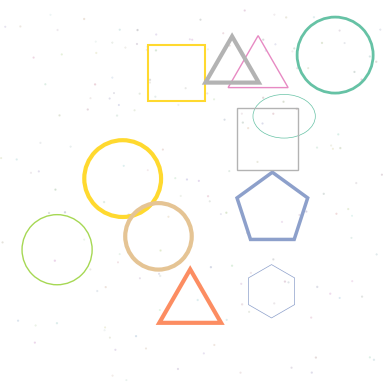[{"shape": "circle", "thickness": 2, "radius": 0.49, "center": [0.87, 0.857]}, {"shape": "oval", "thickness": 0.5, "radius": 0.4, "center": [0.738, 0.698]}, {"shape": "triangle", "thickness": 3, "radius": 0.46, "center": [0.494, 0.208]}, {"shape": "hexagon", "thickness": 0.5, "radius": 0.35, "center": [0.705, 0.243]}, {"shape": "pentagon", "thickness": 2.5, "radius": 0.48, "center": [0.707, 0.456]}, {"shape": "triangle", "thickness": 1, "radius": 0.45, "center": [0.67, 0.817]}, {"shape": "circle", "thickness": 1, "radius": 0.46, "center": [0.148, 0.351]}, {"shape": "circle", "thickness": 3, "radius": 0.5, "center": [0.319, 0.536]}, {"shape": "square", "thickness": 1.5, "radius": 0.37, "center": [0.458, 0.81]}, {"shape": "circle", "thickness": 3, "radius": 0.43, "center": [0.412, 0.386]}, {"shape": "square", "thickness": 1, "radius": 0.4, "center": [0.695, 0.639]}, {"shape": "triangle", "thickness": 3, "radius": 0.4, "center": [0.603, 0.825]}]